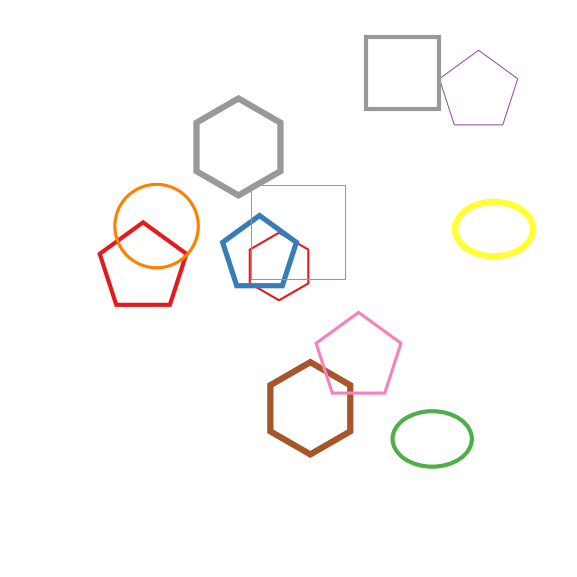[{"shape": "pentagon", "thickness": 2, "radius": 0.39, "center": [0.248, 0.535]}, {"shape": "hexagon", "thickness": 1, "radius": 0.29, "center": [0.483, 0.538]}, {"shape": "pentagon", "thickness": 2.5, "radius": 0.34, "center": [0.449, 0.559]}, {"shape": "oval", "thickness": 2, "radius": 0.34, "center": [0.748, 0.239]}, {"shape": "pentagon", "thickness": 0.5, "radius": 0.36, "center": [0.829, 0.841]}, {"shape": "circle", "thickness": 1.5, "radius": 0.36, "center": [0.271, 0.608]}, {"shape": "square", "thickness": 0.5, "radius": 0.41, "center": [0.516, 0.597]}, {"shape": "oval", "thickness": 3, "radius": 0.34, "center": [0.855, 0.603]}, {"shape": "hexagon", "thickness": 3, "radius": 0.4, "center": [0.537, 0.292]}, {"shape": "pentagon", "thickness": 1.5, "radius": 0.39, "center": [0.621, 0.381]}, {"shape": "square", "thickness": 2, "radius": 0.31, "center": [0.697, 0.873]}, {"shape": "hexagon", "thickness": 3, "radius": 0.42, "center": [0.413, 0.745]}]